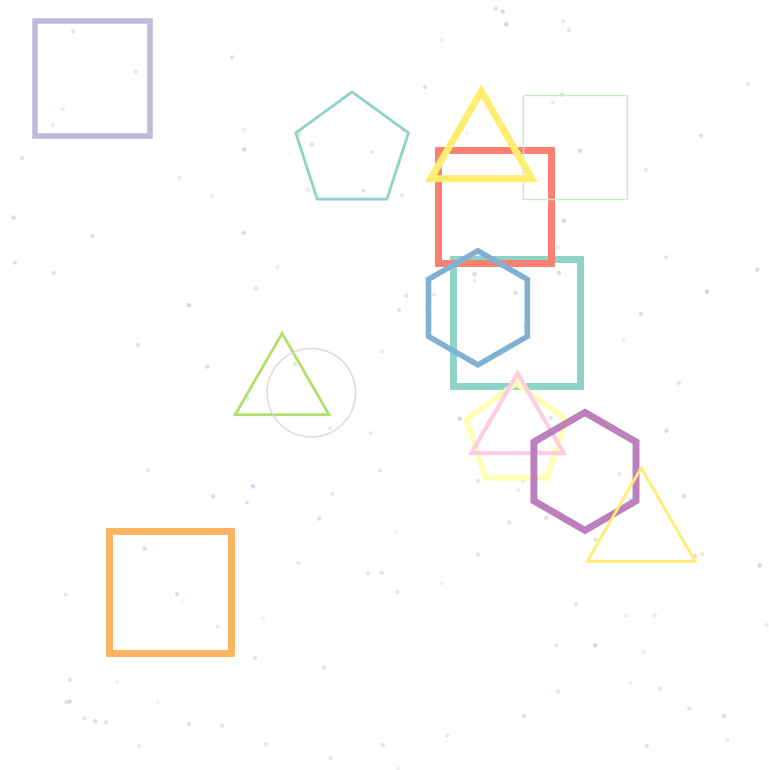[{"shape": "pentagon", "thickness": 1, "radius": 0.38, "center": [0.457, 0.804]}, {"shape": "square", "thickness": 2.5, "radius": 0.41, "center": [0.671, 0.581]}, {"shape": "pentagon", "thickness": 2, "radius": 0.34, "center": [0.67, 0.434]}, {"shape": "square", "thickness": 2, "radius": 0.37, "center": [0.12, 0.898]}, {"shape": "square", "thickness": 2.5, "radius": 0.36, "center": [0.642, 0.732]}, {"shape": "hexagon", "thickness": 2, "radius": 0.37, "center": [0.621, 0.6]}, {"shape": "square", "thickness": 2.5, "radius": 0.4, "center": [0.221, 0.231]}, {"shape": "triangle", "thickness": 1, "radius": 0.35, "center": [0.366, 0.497]}, {"shape": "triangle", "thickness": 1.5, "radius": 0.35, "center": [0.672, 0.446]}, {"shape": "circle", "thickness": 0.5, "radius": 0.29, "center": [0.404, 0.49]}, {"shape": "hexagon", "thickness": 2.5, "radius": 0.38, "center": [0.76, 0.388]}, {"shape": "square", "thickness": 0.5, "radius": 0.34, "center": [0.747, 0.809]}, {"shape": "triangle", "thickness": 1, "radius": 0.4, "center": [0.833, 0.312]}, {"shape": "triangle", "thickness": 2.5, "radius": 0.38, "center": [0.625, 0.806]}]